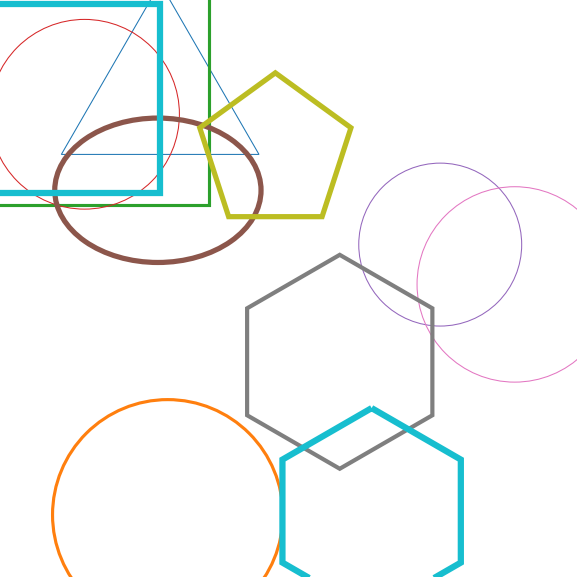[{"shape": "triangle", "thickness": 0.5, "radius": 0.99, "center": [0.277, 0.831]}, {"shape": "circle", "thickness": 1.5, "radius": 1.0, "center": [0.29, 0.108]}, {"shape": "square", "thickness": 1.5, "radius": 0.97, "center": [0.168, 0.839]}, {"shape": "circle", "thickness": 0.5, "radius": 0.82, "center": [0.146, 0.801]}, {"shape": "circle", "thickness": 0.5, "radius": 0.71, "center": [0.762, 0.576]}, {"shape": "oval", "thickness": 2.5, "radius": 0.89, "center": [0.273, 0.67]}, {"shape": "circle", "thickness": 0.5, "radius": 0.85, "center": [0.891, 0.507]}, {"shape": "hexagon", "thickness": 2, "radius": 0.93, "center": [0.588, 0.373]}, {"shape": "pentagon", "thickness": 2.5, "radius": 0.69, "center": [0.477, 0.735]}, {"shape": "square", "thickness": 3, "radius": 0.82, "center": [0.113, 0.828]}, {"shape": "hexagon", "thickness": 3, "radius": 0.89, "center": [0.644, 0.114]}]